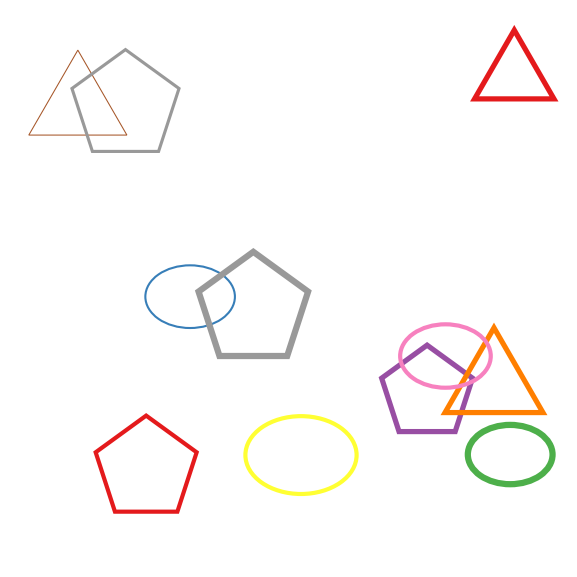[{"shape": "triangle", "thickness": 2.5, "radius": 0.4, "center": [0.891, 0.868]}, {"shape": "pentagon", "thickness": 2, "radius": 0.46, "center": [0.253, 0.188]}, {"shape": "oval", "thickness": 1, "radius": 0.39, "center": [0.329, 0.485]}, {"shape": "oval", "thickness": 3, "radius": 0.37, "center": [0.883, 0.212]}, {"shape": "pentagon", "thickness": 2.5, "radius": 0.41, "center": [0.74, 0.319]}, {"shape": "triangle", "thickness": 2.5, "radius": 0.49, "center": [0.855, 0.334]}, {"shape": "oval", "thickness": 2, "radius": 0.48, "center": [0.521, 0.211]}, {"shape": "triangle", "thickness": 0.5, "radius": 0.49, "center": [0.135, 0.814]}, {"shape": "oval", "thickness": 2, "radius": 0.39, "center": [0.771, 0.383]}, {"shape": "pentagon", "thickness": 1.5, "radius": 0.49, "center": [0.217, 0.816]}, {"shape": "pentagon", "thickness": 3, "radius": 0.5, "center": [0.439, 0.463]}]